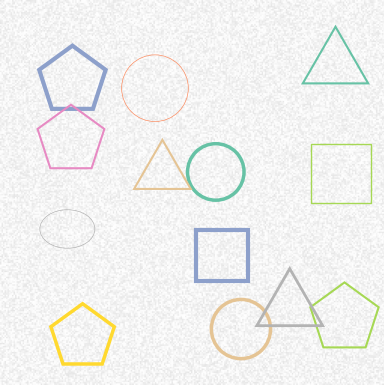[{"shape": "triangle", "thickness": 1.5, "radius": 0.49, "center": [0.871, 0.832]}, {"shape": "circle", "thickness": 2.5, "radius": 0.37, "center": [0.56, 0.553]}, {"shape": "circle", "thickness": 0.5, "radius": 0.43, "center": [0.402, 0.771]}, {"shape": "pentagon", "thickness": 3, "radius": 0.45, "center": [0.188, 0.791]}, {"shape": "square", "thickness": 3, "radius": 0.33, "center": [0.577, 0.336]}, {"shape": "pentagon", "thickness": 1.5, "radius": 0.46, "center": [0.184, 0.637]}, {"shape": "pentagon", "thickness": 1.5, "radius": 0.47, "center": [0.895, 0.173]}, {"shape": "square", "thickness": 1, "radius": 0.39, "center": [0.886, 0.549]}, {"shape": "pentagon", "thickness": 2.5, "radius": 0.43, "center": [0.215, 0.125]}, {"shape": "circle", "thickness": 2.5, "radius": 0.38, "center": [0.626, 0.145]}, {"shape": "triangle", "thickness": 1.5, "radius": 0.42, "center": [0.422, 0.552]}, {"shape": "triangle", "thickness": 2, "radius": 0.49, "center": [0.753, 0.203]}, {"shape": "oval", "thickness": 0.5, "radius": 0.36, "center": [0.175, 0.405]}]